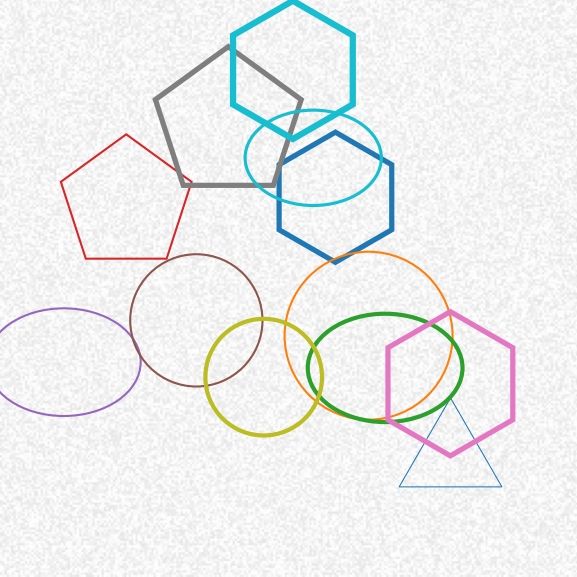[{"shape": "triangle", "thickness": 0.5, "radius": 0.51, "center": [0.78, 0.207]}, {"shape": "hexagon", "thickness": 2.5, "radius": 0.56, "center": [0.581, 0.658]}, {"shape": "circle", "thickness": 1, "radius": 0.73, "center": [0.638, 0.418]}, {"shape": "oval", "thickness": 2, "radius": 0.67, "center": [0.667, 0.362]}, {"shape": "pentagon", "thickness": 1, "radius": 0.6, "center": [0.219, 0.647]}, {"shape": "oval", "thickness": 1, "radius": 0.67, "center": [0.11, 0.372]}, {"shape": "circle", "thickness": 1, "radius": 0.57, "center": [0.34, 0.444]}, {"shape": "hexagon", "thickness": 2.5, "radius": 0.62, "center": [0.78, 0.335]}, {"shape": "pentagon", "thickness": 2.5, "radius": 0.66, "center": [0.395, 0.786]}, {"shape": "circle", "thickness": 2, "radius": 0.5, "center": [0.457, 0.346]}, {"shape": "hexagon", "thickness": 3, "radius": 0.6, "center": [0.507, 0.878]}, {"shape": "oval", "thickness": 1.5, "radius": 0.59, "center": [0.542, 0.726]}]